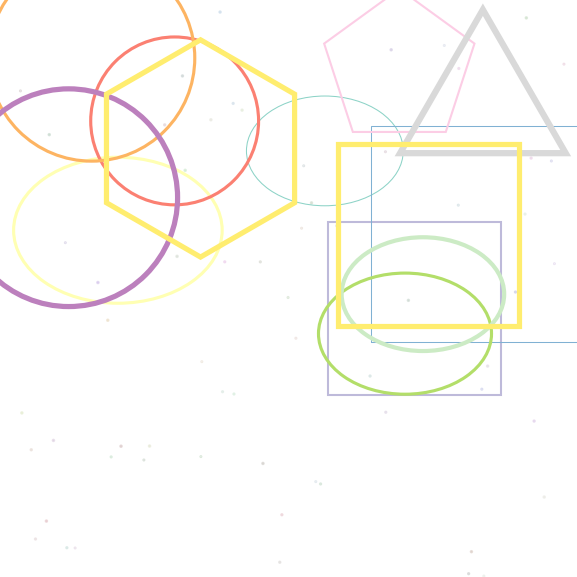[{"shape": "oval", "thickness": 0.5, "radius": 0.68, "center": [0.563, 0.738]}, {"shape": "oval", "thickness": 1.5, "radius": 0.9, "center": [0.204, 0.6]}, {"shape": "square", "thickness": 1, "radius": 0.75, "center": [0.718, 0.464]}, {"shape": "circle", "thickness": 1.5, "radius": 0.73, "center": [0.302, 0.79]}, {"shape": "square", "thickness": 0.5, "radius": 0.94, "center": [0.829, 0.594]}, {"shape": "circle", "thickness": 1.5, "radius": 0.89, "center": [0.159, 0.899]}, {"shape": "oval", "thickness": 1.5, "radius": 0.75, "center": [0.701, 0.421]}, {"shape": "pentagon", "thickness": 1, "radius": 0.68, "center": [0.691, 0.881]}, {"shape": "triangle", "thickness": 3, "radius": 0.83, "center": [0.836, 0.817]}, {"shape": "circle", "thickness": 2.5, "radius": 0.94, "center": [0.119, 0.657]}, {"shape": "oval", "thickness": 2, "radius": 0.7, "center": [0.732, 0.49]}, {"shape": "square", "thickness": 2.5, "radius": 0.78, "center": [0.742, 0.592]}, {"shape": "hexagon", "thickness": 2.5, "radius": 0.94, "center": [0.347, 0.742]}]